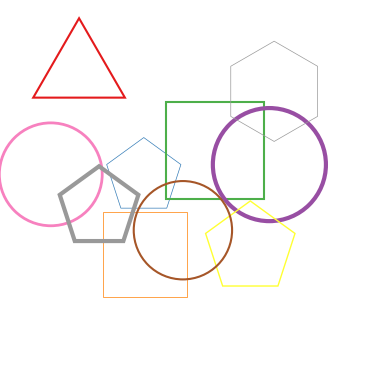[{"shape": "triangle", "thickness": 1.5, "radius": 0.69, "center": [0.205, 0.815]}, {"shape": "pentagon", "thickness": 0.5, "radius": 0.51, "center": [0.373, 0.541]}, {"shape": "square", "thickness": 1.5, "radius": 0.63, "center": [0.558, 0.608]}, {"shape": "circle", "thickness": 3, "radius": 0.73, "center": [0.7, 0.572]}, {"shape": "square", "thickness": 0.5, "radius": 0.55, "center": [0.377, 0.339]}, {"shape": "pentagon", "thickness": 1, "radius": 0.61, "center": [0.65, 0.356]}, {"shape": "circle", "thickness": 1.5, "radius": 0.64, "center": [0.475, 0.402]}, {"shape": "circle", "thickness": 2, "radius": 0.67, "center": [0.132, 0.547]}, {"shape": "pentagon", "thickness": 3, "radius": 0.54, "center": [0.257, 0.461]}, {"shape": "hexagon", "thickness": 0.5, "radius": 0.65, "center": [0.712, 0.763]}]